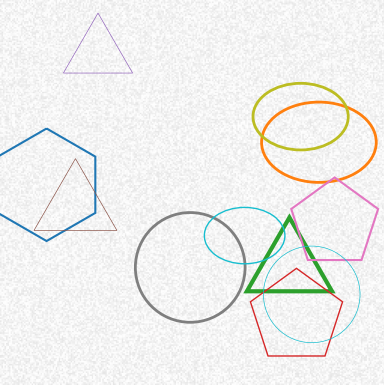[{"shape": "hexagon", "thickness": 1.5, "radius": 0.73, "center": [0.121, 0.52]}, {"shape": "oval", "thickness": 2, "radius": 0.74, "center": [0.828, 0.631]}, {"shape": "triangle", "thickness": 3, "radius": 0.64, "center": [0.752, 0.307]}, {"shape": "pentagon", "thickness": 1, "radius": 0.63, "center": [0.77, 0.177]}, {"shape": "triangle", "thickness": 0.5, "radius": 0.52, "center": [0.255, 0.862]}, {"shape": "triangle", "thickness": 0.5, "radius": 0.62, "center": [0.196, 0.464]}, {"shape": "pentagon", "thickness": 1.5, "radius": 0.59, "center": [0.869, 0.421]}, {"shape": "circle", "thickness": 2, "radius": 0.71, "center": [0.494, 0.305]}, {"shape": "oval", "thickness": 2, "radius": 0.62, "center": [0.781, 0.697]}, {"shape": "oval", "thickness": 1, "radius": 0.52, "center": [0.635, 0.388]}, {"shape": "circle", "thickness": 0.5, "radius": 0.63, "center": [0.81, 0.235]}]